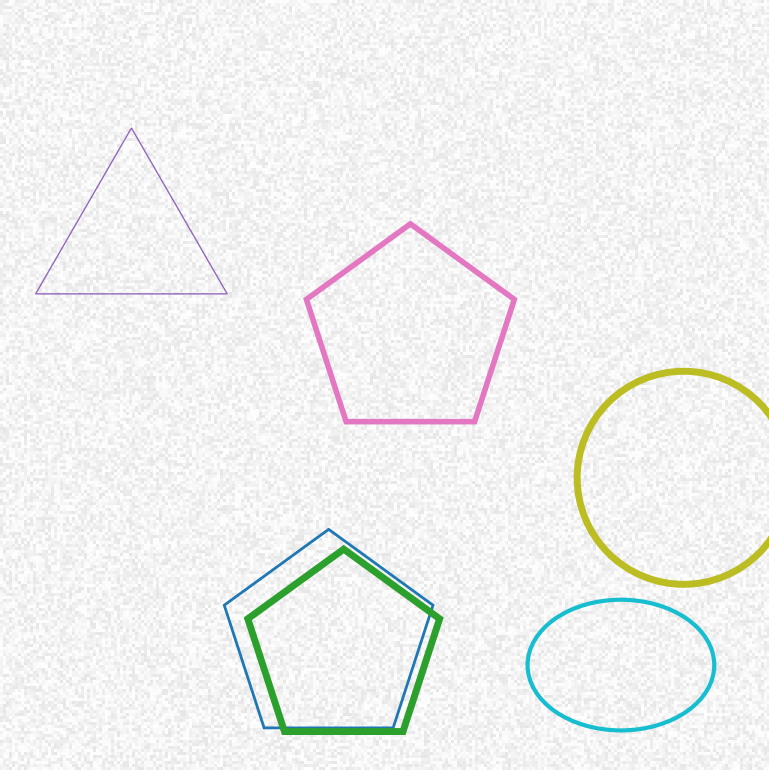[{"shape": "pentagon", "thickness": 1, "radius": 0.71, "center": [0.427, 0.17]}, {"shape": "pentagon", "thickness": 2.5, "radius": 0.65, "center": [0.446, 0.156]}, {"shape": "triangle", "thickness": 0.5, "radius": 0.72, "center": [0.171, 0.69]}, {"shape": "pentagon", "thickness": 2, "radius": 0.71, "center": [0.533, 0.567]}, {"shape": "circle", "thickness": 2.5, "radius": 0.69, "center": [0.888, 0.379]}, {"shape": "oval", "thickness": 1.5, "radius": 0.61, "center": [0.806, 0.136]}]